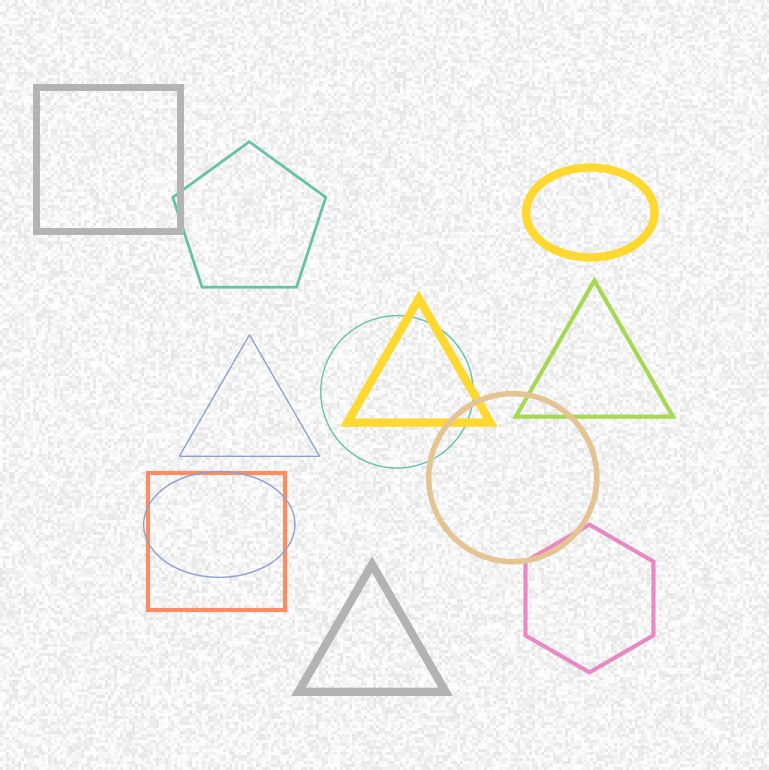[{"shape": "pentagon", "thickness": 1, "radius": 0.52, "center": [0.324, 0.712]}, {"shape": "circle", "thickness": 0.5, "radius": 0.49, "center": [0.516, 0.491]}, {"shape": "square", "thickness": 1.5, "radius": 0.44, "center": [0.281, 0.297]}, {"shape": "oval", "thickness": 0.5, "radius": 0.49, "center": [0.285, 0.319]}, {"shape": "triangle", "thickness": 0.5, "radius": 0.53, "center": [0.324, 0.46]}, {"shape": "hexagon", "thickness": 1.5, "radius": 0.48, "center": [0.766, 0.223]}, {"shape": "triangle", "thickness": 1.5, "radius": 0.59, "center": [0.772, 0.518]}, {"shape": "oval", "thickness": 3, "radius": 0.42, "center": [0.767, 0.724]}, {"shape": "triangle", "thickness": 3, "radius": 0.54, "center": [0.544, 0.505]}, {"shape": "circle", "thickness": 2, "radius": 0.55, "center": [0.666, 0.38]}, {"shape": "triangle", "thickness": 3, "radius": 0.55, "center": [0.483, 0.157]}, {"shape": "square", "thickness": 2.5, "radius": 0.47, "center": [0.14, 0.793]}]